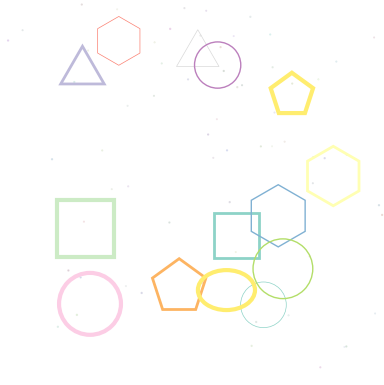[{"shape": "square", "thickness": 2, "radius": 0.29, "center": [0.613, 0.39]}, {"shape": "circle", "thickness": 0.5, "radius": 0.3, "center": [0.684, 0.208]}, {"shape": "hexagon", "thickness": 2, "radius": 0.39, "center": [0.866, 0.543]}, {"shape": "triangle", "thickness": 2, "radius": 0.33, "center": [0.214, 0.815]}, {"shape": "hexagon", "thickness": 0.5, "radius": 0.32, "center": [0.309, 0.894]}, {"shape": "hexagon", "thickness": 1, "radius": 0.4, "center": [0.723, 0.439]}, {"shape": "pentagon", "thickness": 2, "radius": 0.36, "center": [0.465, 0.255]}, {"shape": "circle", "thickness": 1, "radius": 0.39, "center": [0.735, 0.302]}, {"shape": "circle", "thickness": 3, "radius": 0.4, "center": [0.234, 0.211]}, {"shape": "triangle", "thickness": 0.5, "radius": 0.32, "center": [0.514, 0.859]}, {"shape": "circle", "thickness": 1, "radius": 0.3, "center": [0.565, 0.831]}, {"shape": "square", "thickness": 3, "radius": 0.37, "center": [0.223, 0.406]}, {"shape": "oval", "thickness": 3, "radius": 0.37, "center": [0.588, 0.247]}, {"shape": "pentagon", "thickness": 3, "radius": 0.29, "center": [0.758, 0.753]}]